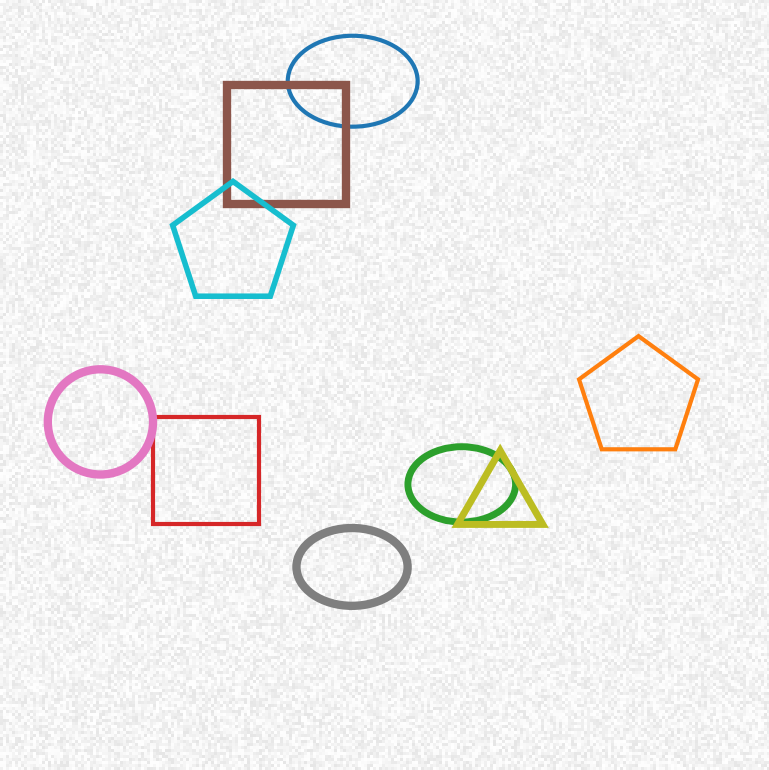[{"shape": "oval", "thickness": 1.5, "radius": 0.42, "center": [0.458, 0.895]}, {"shape": "pentagon", "thickness": 1.5, "radius": 0.41, "center": [0.829, 0.482]}, {"shape": "oval", "thickness": 2.5, "radius": 0.35, "center": [0.6, 0.371]}, {"shape": "square", "thickness": 1.5, "radius": 0.35, "center": [0.268, 0.389]}, {"shape": "square", "thickness": 3, "radius": 0.39, "center": [0.372, 0.812]}, {"shape": "circle", "thickness": 3, "radius": 0.34, "center": [0.13, 0.452]}, {"shape": "oval", "thickness": 3, "radius": 0.36, "center": [0.457, 0.264]}, {"shape": "triangle", "thickness": 2.5, "radius": 0.32, "center": [0.65, 0.351]}, {"shape": "pentagon", "thickness": 2, "radius": 0.41, "center": [0.303, 0.682]}]